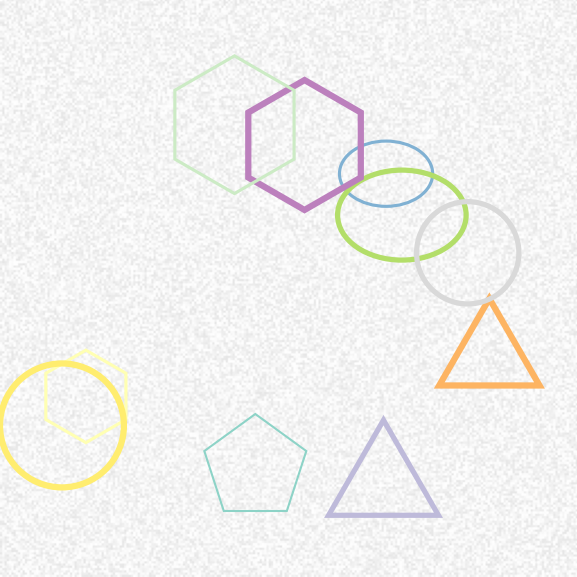[{"shape": "pentagon", "thickness": 1, "radius": 0.46, "center": [0.442, 0.189]}, {"shape": "hexagon", "thickness": 1.5, "radius": 0.4, "center": [0.149, 0.313]}, {"shape": "triangle", "thickness": 2.5, "radius": 0.55, "center": [0.664, 0.162]}, {"shape": "oval", "thickness": 1.5, "radius": 0.4, "center": [0.669, 0.698]}, {"shape": "triangle", "thickness": 3, "radius": 0.5, "center": [0.847, 0.382]}, {"shape": "oval", "thickness": 2.5, "radius": 0.56, "center": [0.696, 0.627]}, {"shape": "circle", "thickness": 2.5, "radius": 0.44, "center": [0.81, 0.561]}, {"shape": "hexagon", "thickness": 3, "radius": 0.56, "center": [0.527, 0.748]}, {"shape": "hexagon", "thickness": 1.5, "radius": 0.6, "center": [0.406, 0.783]}, {"shape": "circle", "thickness": 3, "radius": 0.54, "center": [0.107, 0.262]}]